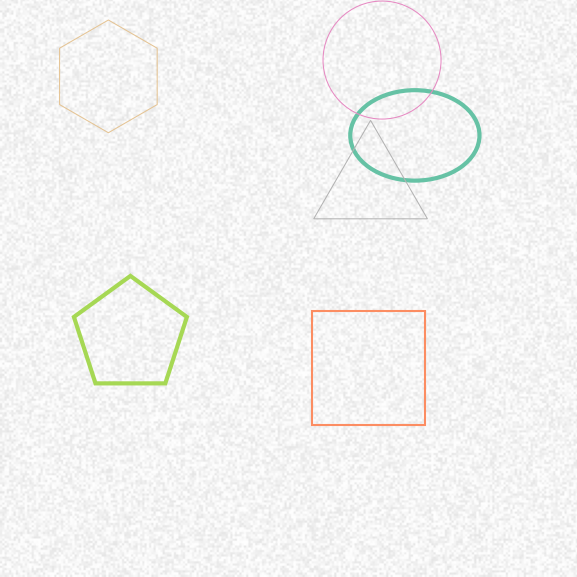[{"shape": "oval", "thickness": 2, "radius": 0.56, "center": [0.718, 0.765]}, {"shape": "square", "thickness": 1, "radius": 0.49, "center": [0.639, 0.362]}, {"shape": "circle", "thickness": 0.5, "radius": 0.51, "center": [0.662, 0.895]}, {"shape": "pentagon", "thickness": 2, "radius": 0.51, "center": [0.226, 0.418]}, {"shape": "hexagon", "thickness": 0.5, "radius": 0.49, "center": [0.188, 0.867]}, {"shape": "triangle", "thickness": 0.5, "radius": 0.57, "center": [0.642, 0.677]}]